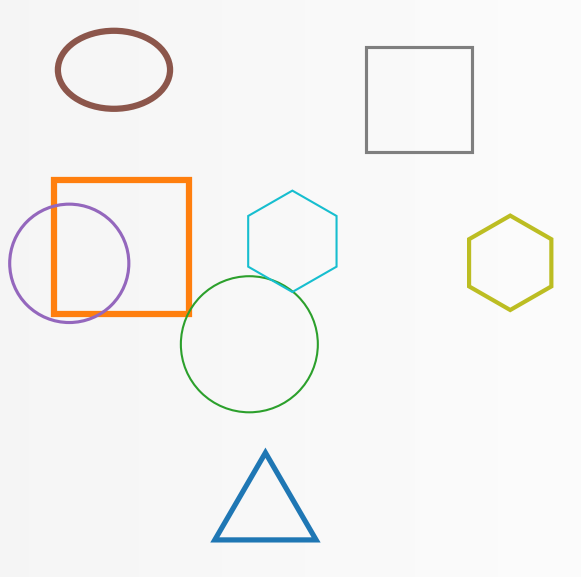[{"shape": "triangle", "thickness": 2.5, "radius": 0.5, "center": [0.457, 0.115]}, {"shape": "square", "thickness": 3, "radius": 0.58, "center": [0.209, 0.571]}, {"shape": "circle", "thickness": 1, "radius": 0.59, "center": [0.429, 0.403]}, {"shape": "circle", "thickness": 1.5, "radius": 0.51, "center": [0.119, 0.543]}, {"shape": "oval", "thickness": 3, "radius": 0.48, "center": [0.196, 0.878]}, {"shape": "square", "thickness": 1.5, "radius": 0.46, "center": [0.721, 0.827]}, {"shape": "hexagon", "thickness": 2, "radius": 0.41, "center": [0.878, 0.544]}, {"shape": "hexagon", "thickness": 1, "radius": 0.44, "center": [0.503, 0.581]}]